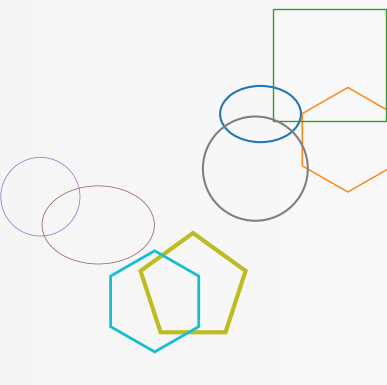[{"shape": "oval", "thickness": 1.5, "radius": 0.52, "center": [0.672, 0.704]}, {"shape": "hexagon", "thickness": 1, "radius": 0.68, "center": [0.898, 0.637]}, {"shape": "square", "thickness": 1, "radius": 0.73, "center": [0.851, 0.831]}, {"shape": "circle", "thickness": 0.5, "radius": 0.51, "center": [0.104, 0.489]}, {"shape": "oval", "thickness": 0.5, "radius": 0.72, "center": [0.253, 0.416]}, {"shape": "circle", "thickness": 1.5, "radius": 0.68, "center": [0.659, 0.562]}, {"shape": "pentagon", "thickness": 3, "radius": 0.71, "center": [0.498, 0.252]}, {"shape": "hexagon", "thickness": 2, "radius": 0.66, "center": [0.399, 0.217]}]